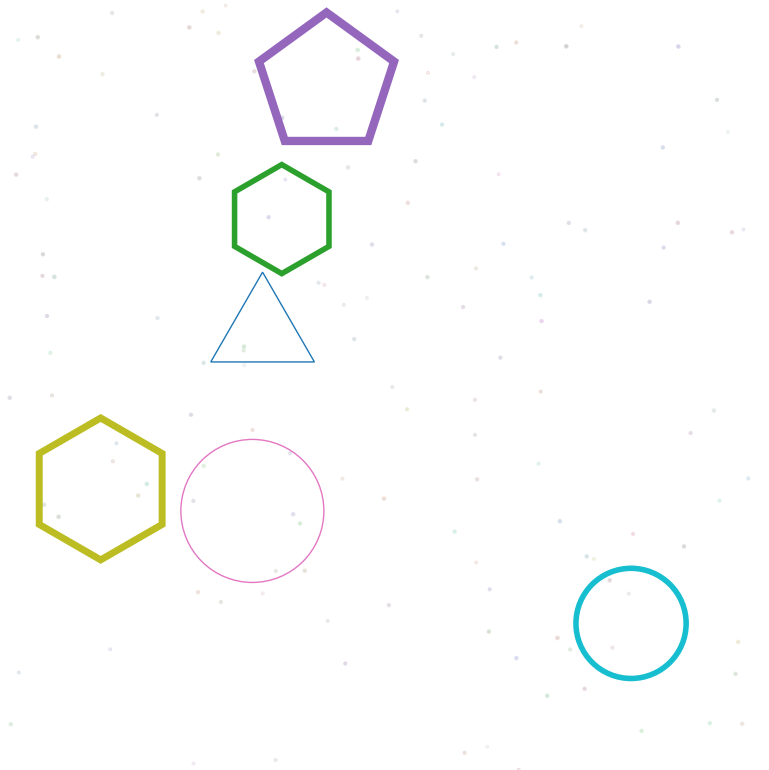[{"shape": "triangle", "thickness": 0.5, "radius": 0.39, "center": [0.341, 0.569]}, {"shape": "hexagon", "thickness": 2, "radius": 0.35, "center": [0.366, 0.715]}, {"shape": "pentagon", "thickness": 3, "radius": 0.46, "center": [0.424, 0.892]}, {"shape": "circle", "thickness": 0.5, "radius": 0.46, "center": [0.328, 0.336]}, {"shape": "hexagon", "thickness": 2.5, "radius": 0.46, "center": [0.131, 0.365]}, {"shape": "circle", "thickness": 2, "radius": 0.36, "center": [0.82, 0.19]}]